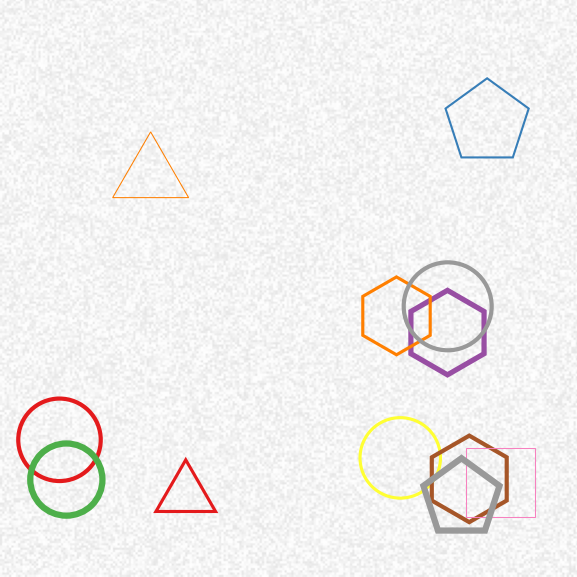[{"shape": "circle", "thickness": 2, "radius": 0.36, "center": [0.103, 0.238]}, {"shape": "triangle", "thickness": 1.5, "radius": 0.3, "center": [0.322, 0.143]}, {"shape": "pentagon", "thickness": 1, "radius": 0.38, "center": [0.843, 0.788]}, {"shape": "circle", "thickness": 3, "radius": 0.31, "center": [0.115, 0.169]}, {"shape": "hexagon", "thickness": 2.5, "radius": 0.37, "center": [0.775, 0.423]}, {"shape": "triangle", "thickness": 0.5, "radius": 0.38, "center": [0.261, 0.695]}, {"shape": "hexagon", "thickness": 1.5, "radius": 0.34, "center": [0.687, 0.452]}, {"shape": "circle", "thickness": 1.5, "radius": 0.35, "center": [0.693, 0.206]}, {"shape": "hexagon", "thickness": 2, "radius": 0.37, "center": [0.813, 0.17]}, {"shape": "square", "thickness": 0.5, "radius": 0.3, "center": [0.867, 0.163]}, {"shape": "circle", "thickness": 2, "radius": 0.38, "center": [0.775, 0.469]}, {"shape": "pentagon", "thickness": 3, "radius": 0.35, "center": [0.799, 0.136]}]